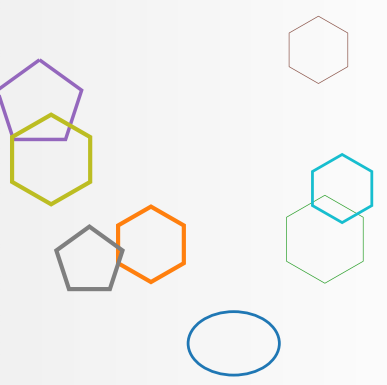[{"shape": "oval", "thickness": 2, "radius": 0.59, "center": [0.603, 0.108]}, {"shape": "hexagon", "thickness": 3, "radius": 0.49, "center": [0.39, 0.365]}, {"shape": "hexagon", "thickness": 0.5, "radius": 0.57, "center": [0.838, 0.379]}, {"shape": "pentagon", "thickness": 2.5, "radius": 0.57, "center": [0.102, 0.73]}, {"shape": "hexagon", "thickness": 0.5, "radius": 0.44, "center": [0.822, 0.871]}, {"shape": "pentagon", "thickness": 3, "radius": 0.45, "center": [0.231, 0.322]}, {"shape": "hexagon", "thickness": 3, "radius": 0.58, "center": [0.132, 0.586]}, {"shape": "hexagon", "thickness": 2, "radius": 0.44, "center": [0.883, 0.51]}]